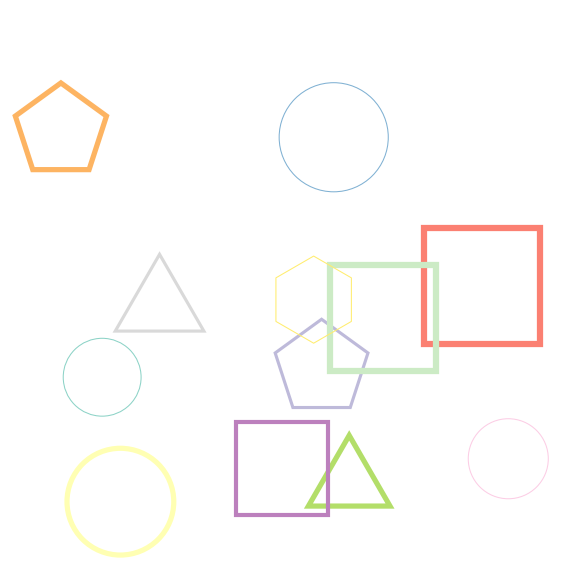[{"shape": "circle", "thickness": 0.5, "radius": 0.34, "center": [0.177, 0.346]}, {"shape": "circle", "thickness": 2.5, "radius": 0.46, "center": [0.208, 0.13]}, {"shape": "pentagon", "thickness": 1.5, "radius": 0.42, "center": [0.557, 0.362]}, {"shape": "square", "thickness": 3, "radius": 0.5, "center": [0.835, 0.504]}, {"shape": "circle", "thickness": 0.5, "radius": 0.47, "center": [0.578, 0.761]}, {"shape": "pentagon", "thickness": 2.5, "radius": 0.41, "center": [0.105, 0.773]}, {"shape": "triangle", "thickness": 2.5, "radius": 0.41, "center": [0.605, 0.164]}, {"shape": "circle", "thickness": 0.5, "radius": 0.35, "center": [0.88, 0.205]}, {"shape": "triangle", "thickness": 1.5, "radius": 0.44, "center": [0.276, 0.47]}, {"shape": "square", "thickness": 2, "radius": 0.4, "center": [0.488, 0.188]}, {"shape": "square", "thickness": 3, "radius": 0.46, "center": [0.663, 0.448]}, {"shape": "hexagon", "thickness": 0.5, "radius": 0.38, "center": [0.543, 0.48]}]